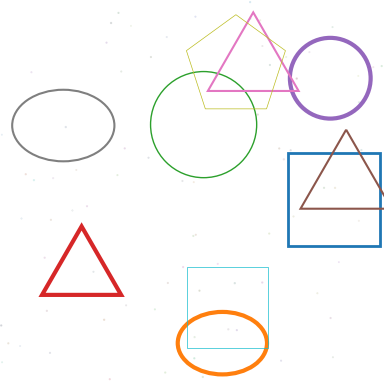[{"shape": "square", "thickness": 2, "radius": 0.6, "center": [0.867, 0.481]}, {"shape": "oval", "thickness": 3, "radius": 0.58, "center": [0.578, 0.109]}, {"shape": "circle", "thickness": 1, "radius": 0.69, "center": [0.529, 0.676]}, {"shape": "triangle", "thickness": 3, "radius": 0.59, "center": [0.212, 0.293]}, {"shape": "circle", "thickness": 3, "radius": 0.52, "center": [0.858, 0.797]}, {"shape": "triangle", "thickness": 1.5, "radius": 0.68, "center": [0.899, 0.526]}, {"shape": "triangle", "thickness": 1.5, "radius": 0.68, "center": [0.658, 0.832]}, {"shape": "oval", "thickness": 1.5, "radius": 0.66, "center": [0.164, 0.674]}, {"shape": "pentagon", "thickness": 0.5, "radius": 0.68, "center": [0.613, 0.827]}, {"shape": "square", "thickness": 0.5, "radius": 0.53, "center": [0.592, 0.201]}]